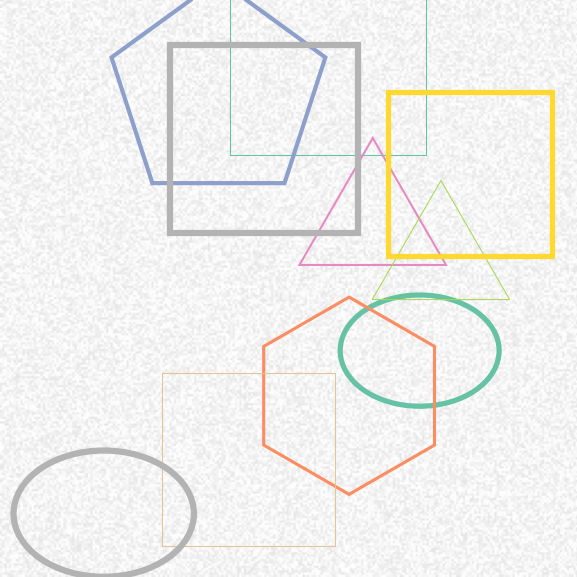[{"shape": "square", "thickness": 0.5, "radius": 0.85, "center": [0.568, 0.9]}, {"shape": "oval", "thickness": 2.5, "radius": 0.69, "center": [0.727, 0.392]}, {"shape": "hexagon", "thickness": 1.5, "radius": 0.85, "center": [0.605, 0.314]}, {"shape": "pentagon", "thickness": 2, "radius": 0.97, "center": [0.378, 0.84]}, {"shape": "triangle", "thickness": 1, "radius": 0.73, "center": [0.645, 0.614]}, {"shape": "triangle", "thickness": 0.5, "radius": 0.69, "center": [0.764, 0.549]}, {"shape": "square", "thickness": 2.5, "radius": 0.71, "center": [0.814, 0.698]}, {"shape": "square", "thickness": 0.5, "radius": 0.75, "center": [0.43, 0.203]}, {"shape": "square", "thickness": 3, "radius": 0.81, "center": [0.457, 0.758]}, {"shape": "oval", "thickness": 3, "radius": 0.78, "center": [0.18, 0.11]}]